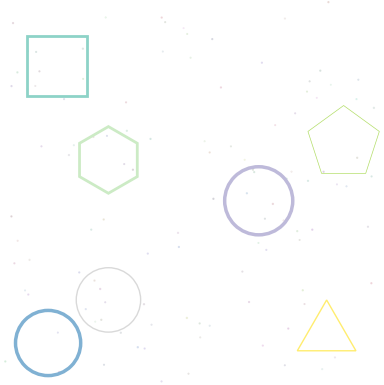[{"shape": "square", "thickness": 2, "radius": 0.39, "center": [0.148, 0.828]}, {"shape": "circle", "thickness": 2.5, "radius": 0.44, "center": [0.672, 0.478]}, {"shape": "circle", "thickness": 2.5, "radius": 0.42, "center": [0.125, 0.109]}, {"shape": "pentagon", "thickness": 0.5, "radius": 0.49, "center": [0.893, 0.628]}, {"shape": "circle", "thickness": 1, "radius": 0.42, "center": [0.282, 0.221]}, {"shape": "hexagon", "thickness": 2, "radius": 0.43, "center": [0.282, 0.585]}, {"shape": "triangle", "thickness": 1, "radius": 0.44, "center": [0.848, 0.133]}]